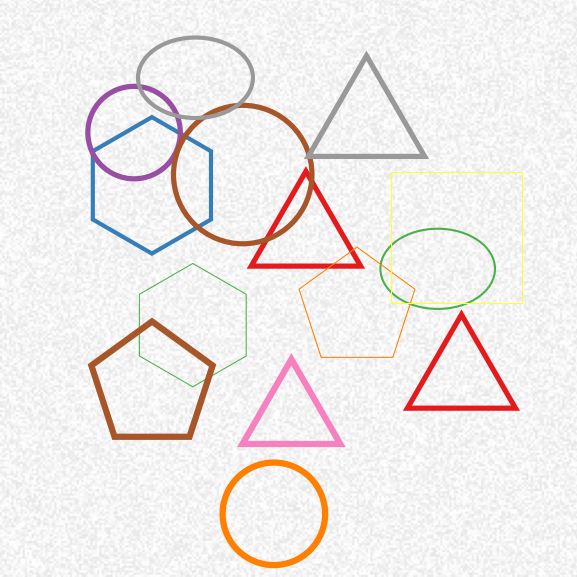[{"shape": "triangle", "thickness": 2.5, "radius": 0.55, "center": [0.53, 0.593]}, {"shape": "triangle", "thickness": 2.5, "radius": 0.54, "center": [0.799, 0.346]}, {"shape": "hexagon", "thickness": 2, "radius": 0.59, "center": [0.263, 0.678]}, {"shape": "hexagon", "thickness": 0.5, "radius": 0.53, "center": [0.334, 0.436]}, {"shape": "oval", "thickness": 1, "radius": 0.5, "center": [0.758, 0.534]}, {"shape": "circle", "thickness": 2.5, "radius": 0.4, "center": [0.232, 0.77]}, {"shape": "circle", "thickness": 3, "radius": 0.44, "center": [0.474, 0.109]}, {"shape": "pentagon", "thickness": 0.5, "radius": 0.53, "center": [0.618, 0.466]}, {"shape": "square", "thickness": 0.5, "radius": 0.57, "center": [0.791, 0.588]}, {"shape": "circle", "thickness": 2.5, "radius": 0.6, "center": [0.42, 0.697]}, {"shape": "pentagon", "thickness": 3, "radius": 0.55, "center": [0.263, 0.332]}, {"shape": "triangle", "thickness": 3, "radius": 0.49, "center": [0.505, 0.279]}, {"shape": "triangle", "thickness": 2.5, "radius": 0.58, "center": [0.635, 0.786]}, {"shape": "oval", "thickness": 2, "radius": 0.5, "center": [0.338, 0.865]}]